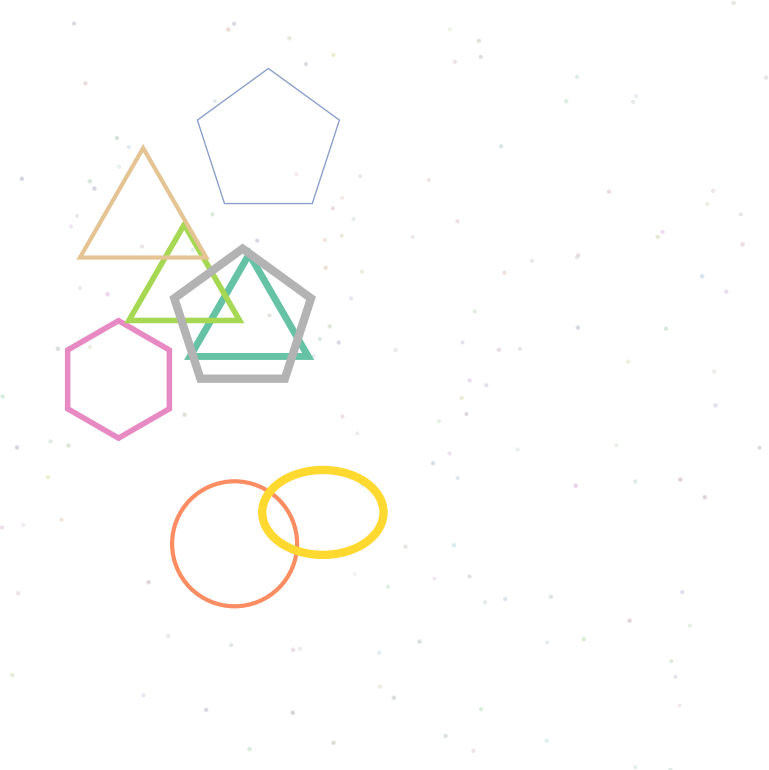[{"shape": "triangle", "thickness": 2.5, "radius": 0.44, "center": [0.324, 0.581]}, {"shape": "circle", "thickness": 1.5, "radius": 0.41, "center": [0.305, 0.294]}, {"shape": "pentagon", "thickness": 0.5, "radius": 0.48, "center": [0.349, 0.814]}, {"shape": "hexagon", "thickness": 2, "radius": 0.38, "center": [0.154, 0.507]}, {"shape": "triangle", "thickness": 2, "radius": 0.42, "center": [0.239, 0.625]}, {"shape": "oval", "thickness": 3, "radius": 0.39, "center": [0.419, 0.335]}, {"shape": "triangle", "thickness": 1.5, "radius": 0.47, "center": [0.186, 0.713]}, {"shape": "pentagon", "thickness": 3, "radius": 0.47, "center": [0.315, 0.584]}]